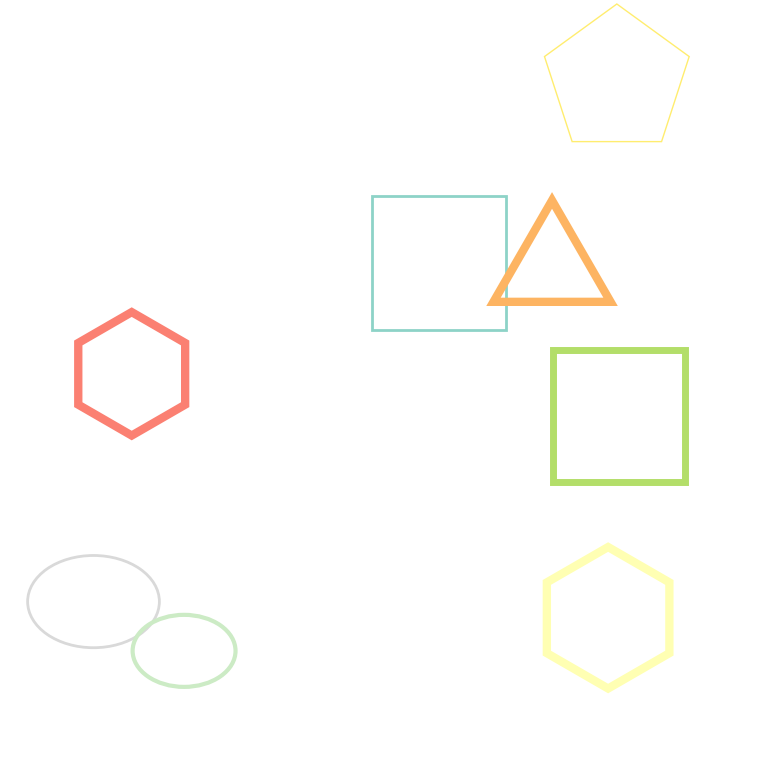[{"shape": "square", "thickness": 1, "radius": 0.43, "center": [0.57, 0.658]}, {"shape": "hexagon", "thickness": 3, "radius": 0.46, "center": [0.79, 0.198]}, {"shape": "hexagon", "thickness": 3, "radius": 0.4, "center": [0.171, 0.515]}, {"shape": "triangle", "thickness": 3, "radius": 0.44, "center": [0.717, 0.652]}, {"shape": "square", "thickness": 2.5, "radius": 0.43, "center": [0.804, 0.459]}, {"shape": "oval", "thickness": 1, "radius": 0.43, "center": [0.121, 0.219]}, {"shape": "oval", "thickness": 1.5, "radius": 0.33, "center": [0.239, 0.155]}, {"shape": "pentagon", "thickness": 0.5, "radius": 0.49, "center": [0.801, 0.896]}]